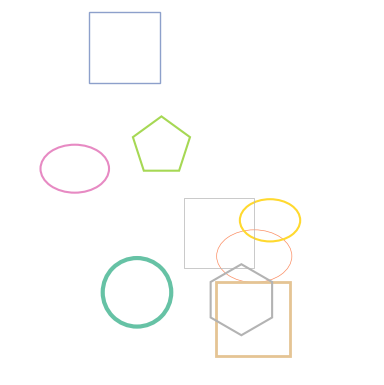[{"shape": "circle", "thickness": 3, "radius": 0.44, "center": [0.356, 0.241]}, {"shape": "oval", "thickness": 0.5, "radius": 0.49, "center": [0.66, 0.335]}, {"shape": "square", "thickness": 1, "radius": 0.46, "center": [0.323, 0.876]}, {"shape": "oval", "thickness": 1.5, "radius": 0.44, "center": [0.194, 0.562]}, {"shape": "pentagon", "thickness": 1.5, "radius": 0.39, "center": [0.419, 0.62]}, {"shape": "oval", "thickness": 1.5, "radius": 0.39, "center": [0.701, 0.428]}, {"shape": "square", "thickness": 2, "radius": 0.48, "center": [0.657, 0.171]}, {"shape": "square", "thickness": 0.5, "radius": 0.45, "center": [0.568, 0.395]}, {"shape": "hexagon", "thickness": 1.5, "radius": 0.46, "center": [0.627, 0.221]}]